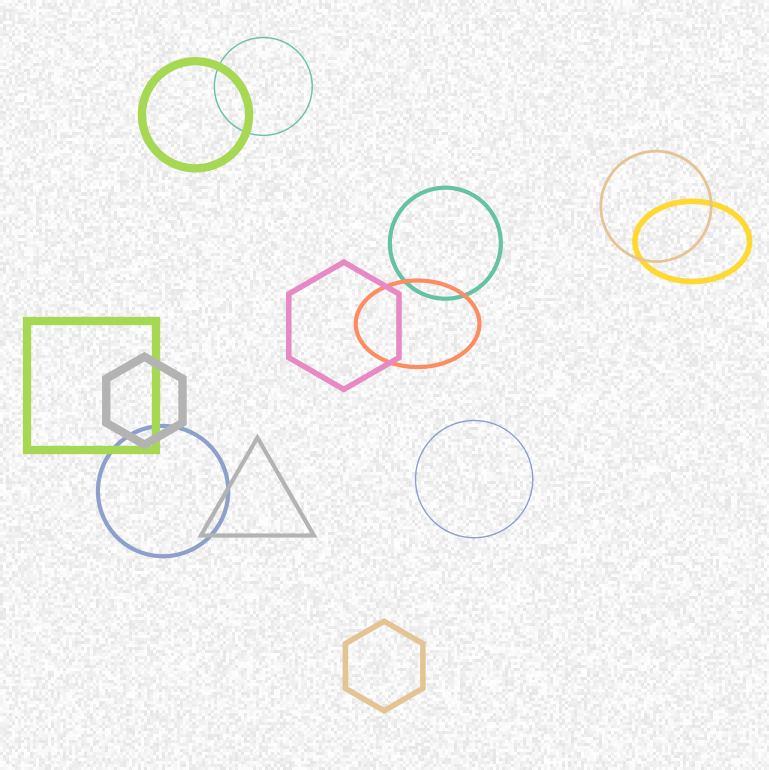[{"shape": "circle", "thickness": 0.5, "radius": 0.32, "center": [0.342, 0.888]}, {"shape": "circle", "thickness": 1.5, "radius": 0.36, "center": [0.578, 0.684]}, {"shape": "oval", "thickness": 1.5, "radius": 0.4, "center": [0.542, 0.58]}, {"shape": "circle", "thickness": 1.5, "radius": 0.42, "center": [0.212, 0.362]}, {"shape": "circle", "thickness": 0.5, "radius": 0.38, "center": [0.616, 0.378]}, {"shape": "hexagon", "thickness": 2, "radius": 0.41, "center": [0.447, 0.577]}, {"shape": "circle", "thickness": 3, "radius": 0.35, "center": [0.254, 0.851]}, {"shape": "square", "thickness": 3, "radius": 0.42, "center": [0.119, 0.499]}, {"shape": "oval", "thickness": 2, "radius": 0.37, "center": [0.899, 0.686]}, {"shape": "hexagon", "thickness": 2, "radius": 0.29, "center": [0.499, 0.135]}, {"shape": "circle", "thickness": 1, "radius": 0.36, "center": [0.852, 0.732]}, {"shape": "triangle", "thickness": 1.5, "radius": 0.42, "center": [0.334, 0.347]}, {"shape": "hexagon", "thickness": 3, "radius": 0.29, "center": [0.188, 0.48]}]